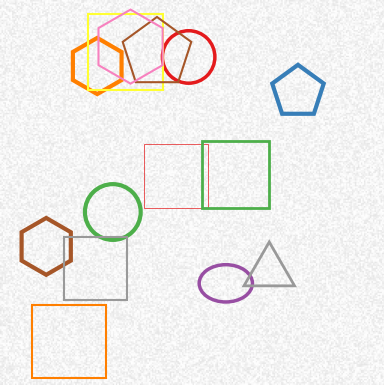[{"shape": "square", "thickness": 0.5, "radius": 0.42, "center": [0.458, 0.543]}, {"shape": "circle", "thickness": 2.5, "radius": 0.34, "center": [0.49, 0.852]}, {"shape": "pentagon", "thickness": 3, "radius": 0.35, "center": [0.774, 0.761]}, {"shape": "circle", "thickness": 3, "radius": 0.36, "center": [0.293, 0.449]}, {"shape": "square", "thickness": 2, "radius": 0.44, "center": [0.612, 0.547]}, {"shape": "oval", "thickness": 2.5, "radius": 0.35, "center": [0.587, 0.264]}, {"shape": "hexagon", "thickness": 3, "radius": 0.36, "center": [0.253, 0.829]}, {"shape": "square", "thickness": 1.5, "radius": 0.48, "center": [0.179, 0.113]}, {"shape": "square", "thickness": 1.5, "radius": 0.49, "center": [0.326, 0.865]}, {"shape": "pentagon", "thickness": 1.5, "radius": 0.47, "center": [0.408, 0.862]}, {"shape": "hexagon", "thickness": 3, "radius": 0.37, "center": [0.12, 0.36]}, {"shape": "hexagon", "thickness": 1.5, "radius": 0.48, "center": [0.339, 0.879]}, {"shape": "triangle", "thickness": 2, "radius": 0.38, "center": [0.699, 0.295]}, {"shape": "square", "thickness": 1.5, "radius": 0.41, "center": [0.248, 0.303]}]